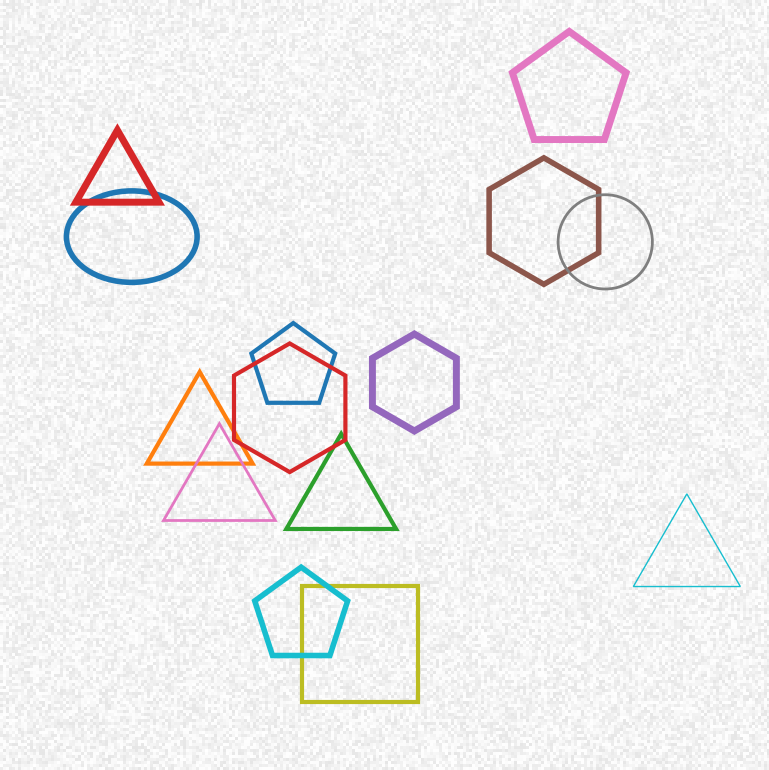[{"shape": "oval", "thickness": 2, "radius": 0.42, "center": [0.171, 0.693]}, {"shape": "pentagon", "thickness": 1.5, "radius": 0.29, "center": [0.381, 0.523]}, {"shape": "triangle", "thickness": 1.5, "radius": 0.4, "center": [0.259, 0.438]}, {"shape": "triangle", "thickness": 1.5, "radius": 0.41, "center": [0.443, 0.354]}, {"shape": "hexagon", "thickness": 1.5, "radius": 0.42, "center": [0.376, 0.47]}, {"shape": "triangle", "thickness": 2.5, "radius": 0.31, "center": [0.152, 0.769]}, {"shape": "hexagon", "thickness": 2.5, "radius": 0.31, "center": [0.538, 0.503]}, {"shape": "hexagon", "thickness": 2, "radius": 0.41, "center": [0.706, 0.713]}, {"shape": "triangle", "thickness": 1, "radius": 0.42, "center": [0.285, 0.366]}, {"shape": "pentagon", "thickness": 2.5, "radius": 0.39, "center": [0.739, 0.882]}, {"shape": "circle", "thickness": 1, "radius": 0.31, "center": [0.786, 0.686]}, {"shape": "square", "thickness": 1.5, "radius": 0.38, "center": [0.467, 0.164]}, {"shape": "triangle", "thickness": 0.5, "radius": 0.4, "center": [0.892, 0.278]}, {"shape": "pentagon", "thickness": 2, "radius": 0.32, "center": [0.391, 0.2]}]